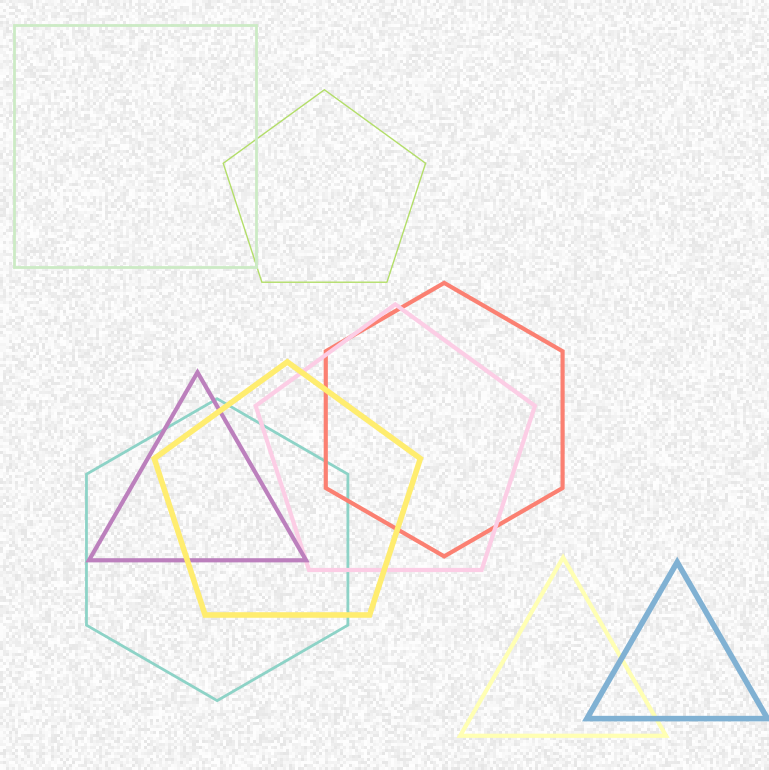[{"shape": "hexagon", "thickness": 1, "radius": 0.98, "center": [0.282, 0.286]}, {"shape": "triangle", "thickness": 1.5, "radius": 0.77, "center": [0.731, 0.122]}, {"shape": "hexagon", "thickness": 1.5, "radius": 0.89, "center": [0.577, 0.455]}, {"shape": "triangle", "thickness": 2, "radius": 0.68, "center": [0.879, 0.134]}, {"shape": "pentagon", "thickness": 0.5, "radius": 0.69, "center": [0.421, 0.745]}, {"shape": "pentagon", "thickness": 1.5, "radius": 0.95, "center": [0.513, 0.414]}, {"shape": "triangle", "thickness": 1.5, "radius": 0.81, "center": [0.256, 0.354]}, {"shape": "square", "thickness": 1, "radius": 0.79, "center": [0.176, 0.81]}, {"shape": "pentagon", "thickness": 2, "radius": 0.91, "center": [0.373, 0.348]}]